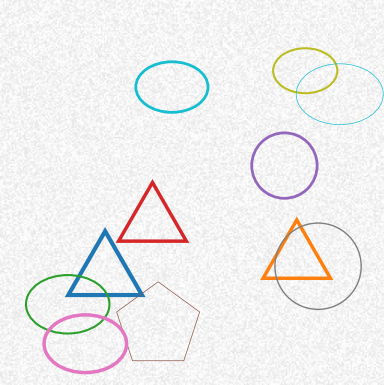[{"shape": "triangle", "thickness": 3, "radius": 0.55, "center": [0.273, 0.289]}, {"shape": "triangle", "thickness": 2.5, "radius": 0.51, "center": [0.771, 0.328]}, {"shape": "oval", "thickness": 1.5, "radius": 0.54, "center": [0.176, 0.21]}, {"shape": "triangle", "thickness": 2.5, "radius": 0.51, "center": [0.396, 0.424]}, {"shape": "circle", "thickness": 2, "radius": 0.42, "center": [0.739, 0.57]}, {"shape": "pentagon", "thickness": 0.5, "radius": 0.57, "center": [0.411, 0.155]}, {"shape": "oval", "thickness": 2.5, "radius": 0.54, "center": [0.222, 0.107]}, {"shape": "circle", "thickness": 1, "radius": 0.56, "center": [0.826, 0.309]}, {"shape": "oval", "thickness": 1.5, "radius": 0.42, "center": [0.793, 0.816]}, {"shape": "oval", "thickness": 0.5, "radius": 0.56, "center": [0.882, 0.755]}, {"shape": "oval", "thickness": 2, "radius": 0.47, "center": [0.447, 0.774]}]